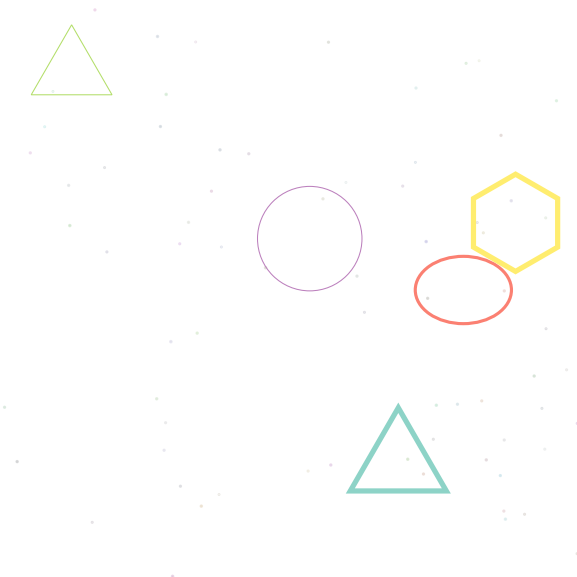[{"shape": "triangle", "thickness": 2.5, "radius": 0.48, "center": [0.69, 0.197]}, {"shape": "oval", "thickness": 1.5, "radius": 0.42, "center": [0.802, 0.497]}, {"shape": "triangle", "thickness": 0.5, "radius": 0.4, "center": [0.124, 0.875]}, {"shape": "circle", "thickness": 0.5, "radius": 0.45, "center": [0.536, 0.586]}, {"shape": "hexagon", "thickness": 2.5, "radius": 0.42, "center": [0.893, 0.613]}]